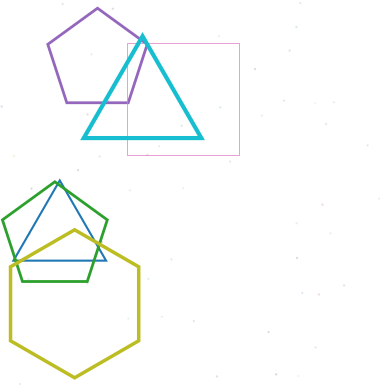[{"shape": "triangle", "thickness": 1.5, "radius": 0.69, "center": [0.155, 0.392]}, {"shape": "pentagon", "thickness": 2, "radius": 0.72, "center": [0.143, 0.385]}, {"shape": "pentagon", "thickness": 2, "radius": 0.68, "center": [0.253, 0.843]}, {"shape": "square", "thickness": 0.5, "radius": 0.73, "center": [0.475, 0.742]}, {"shape": "hexagon", "thickness": 2.5, "radius": 0.96, "center": [0.194, 0.211]}, {"shape": "triangle", "thickness": 3, "radius": 0.88, "center": [0.37, 0.73]}]